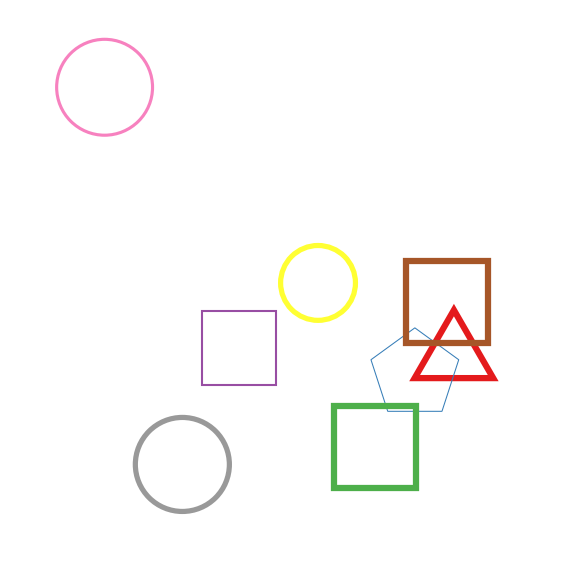[{"shape": "triangle", "thickness": 3, "radius": 0.39, "center": [0.786, 0.384]}, {"shape": "pentagon", "thickness": 0.5, "radius": 0.4, "center": [0.718, 0.352]}, {"shape": "square", "thickness": 3, "radius": 0.36, "center": [0.649, 0.224]}, {"shape": "square", "thickness": 1, "radius": 0.32, "center": [0.414, 0.397]}, {"shape": "circle", "thickness": 2.5, "radius": 0.32, "center": [0.551, 0.509]}, {"shape": "square", "thickness": 3, "radius": 0.36, "center": [0.775, 0.476]}, {"shape": "circle", "thickness": 1.5, "radius": 0.42, "center": [0.181, 0.848]}, {"shape": "circle", "thickness": 2.5, "radius": 0.41, "center": [0.316, 0.195]}]